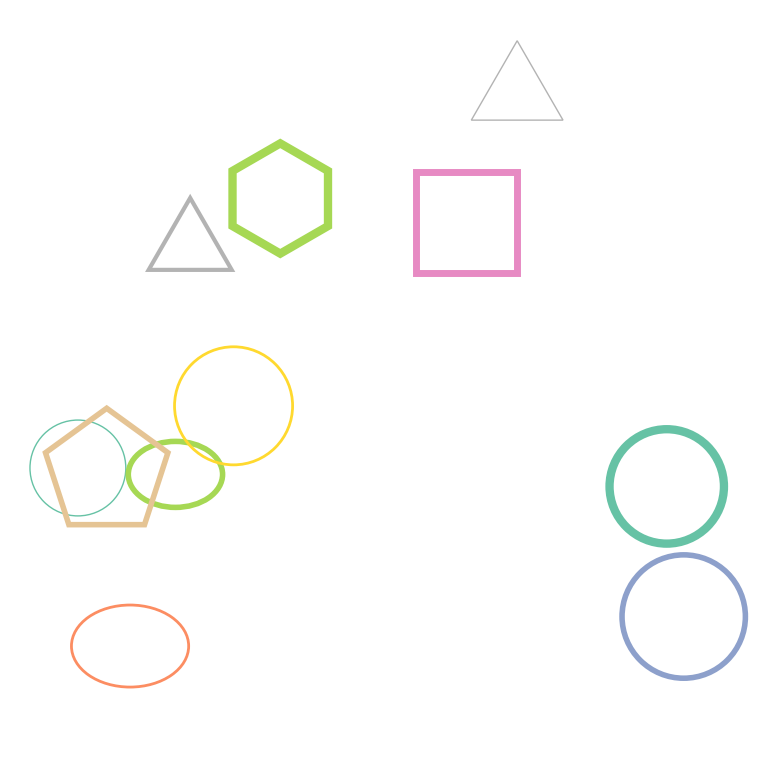[{"shape": "circle", "thickness": 3, "radius": 0.37, "center": [0.866, 0.368]}, {"shape": "circle", "thickness": 0.5, "radius": 0.31, "center": [0.101, 0.392]}, {"shape": "oval", "thickness": 1, "radius": 0.38, "center": [0.169, 0.161]}, {"shape": "circle", "thickness": 2, "radius": 0.4, "center": [0.888, 0.199]}, {"shape": "square", "thickness": 2.5, "radius": 0.33, "center": [0.605, 0.71]}, {"shape": "oval", "thickness": 2, "radius": 0.31, "center": [0.228, 0.384]}, {"shape": "hexagon", "thickness": 3, "radius": 0.36, "center": [0.364, 0.742]}, {"shape": "circle", "thickness": 1, "radius": 0.38, "center": [0.303, 0.473]}, {"shape": "pentagon", "thickness": 2, "radius": 0.42, "center": [0.139, 0.386]}, {"shape": "triangle", "thickness": 0.5, "radius": 0.34, "center": [0.672, 0.878]}, {"shape": "triangle", "thickness": 1.5, "radius": 0.31, "center": [0.247, 0.681]}]